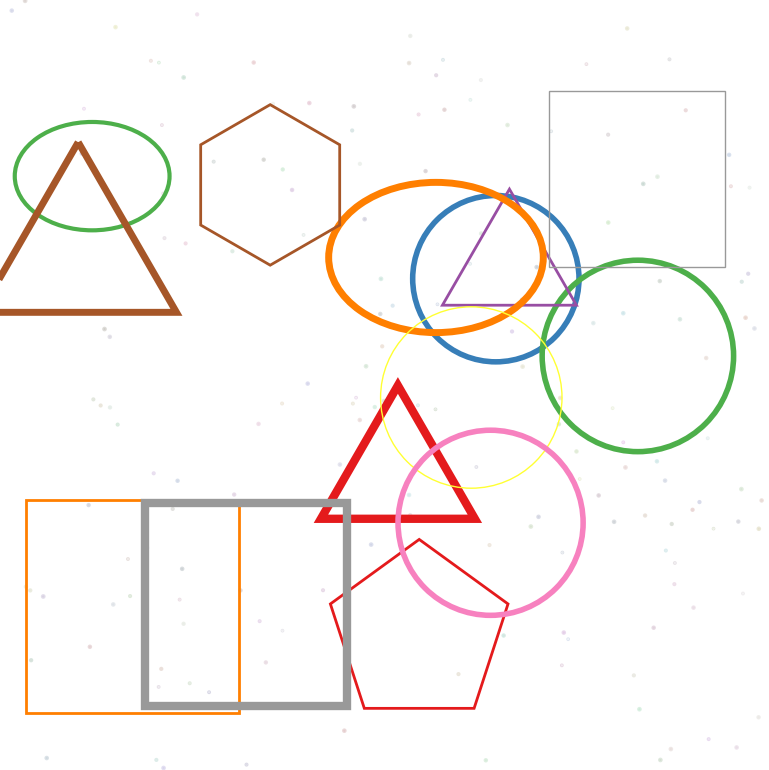[{"shape": "pentagon", "thickness": 1, "radius": 0.61, "center": [0.544, 0.178]}, {"shape": "triangle", "thickness": 3, "radius": 0.58, "center": [0.517, 0.384]}, {"shape": "circle", "thickness": 2, "radius": 0.54, "center": [0.644, 0.638]}, {"shape": "oval", "thickness": 1.5, "radius": 0.5, "center": [0.12, 0.771]}, {"shape": "circle", "thickness": 2, "radius": 0.62, "center": [0.828, 0.538]}, {"shape": "triangle", "thickness": 1, "radius": 0.5, "center": [0.662, 0.654]}, {"shape": "oval", "thickness": 2.5, "radius": 0.7, "center": [0.566, 0.666]}, {"shape": "square", "thickness": 1, "radius": 0.69, "center": [0.172, 0.213]}, {"shape": "circle", "thickness": 0.5, "radius": 0.59, "center": [0.612, 0.484]}, {"shape": "hexagon", "thickness": 1, "radius": 0.52, "center": [0.351, 0.76]}, {"shape": "triangle", "thickness": 2.5, "radius": 0.74, "center": [0.102, 0.668]}, {"shape": "circle", "thickness": 2, "radius": 0.6, "center": [0.637, 0.321]}, {"shape": "square", "thickness": 0.5, "radius": 0.57, "center": [0.828, 0.768]}, {"shape": "square", "thickness": 3, "radius": 0.66, "center": [0.319, 0.215]}]